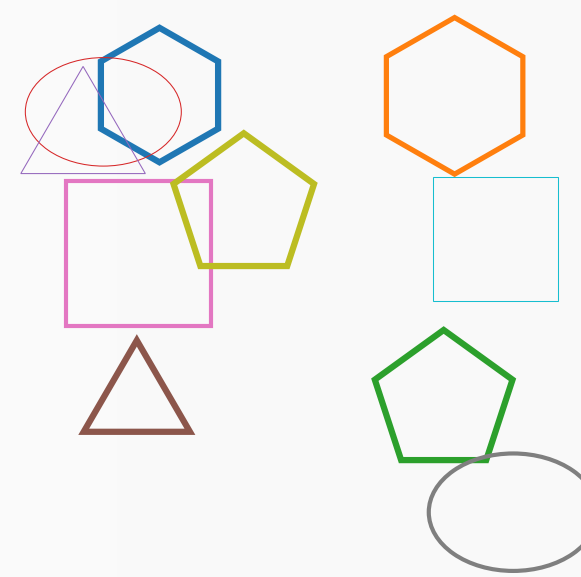[{"shape": "hexagon", "thickness": 3, "radius": 0.58, "center": [0.274, 0.835]}, {"shape": "hexagon", "thickness": 2.5, "radius": 0.68, "center": [0.782, 0.833]}, {"shape": "pentagon", "thickness": 3, "radius": 0.62, "center": [0.763, 0.303]}, {"shape": "oval", "thickness": 0.5, "radius": 0.67, "center": [0.178, 0.805]}, {"shape": "triangle", "thickness": 0.5, "radius": 0.62, "center": [0.143, 0.76]}, {"shape": "triangle", "thickness": 3, "radius": 0.53, "center": [0.235, 0.304]}, {"shape": "square", "thickness": 2, "radius": 0.63, "center": [0.238, 0.561]}, {"shape": "oval", "thickness": 2, "radius": 0.73, "center": [0.883, 0.112]}, {"shape": "pentagon", "thickness": 3, "radius": 0.64, "center": [0.419, 0.641]}, {"shape": "square", "thickness": 0.5, "radius": 0.53, "center": [0.852, 0.585]}]